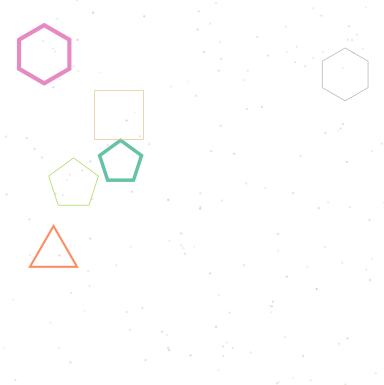[{"shape": "pentagon", "thickness": 2.5, "radius": 0.29, "center": [0.313, 0.578]}, {"shape": "triangle", "thickness": 1.5, "radius": 0.35, "center": [0.139, 0.342]}, {"shape": "hexagon", "thickness": 3, "radius": 0.38, "center": [0.115, 0.859]}, {"shape": "pentagon", "thickness": 0.5, "radius": 0.34, "center": [0.191, 0.522]}, {"shape": "square", "thickness": 0.5, "radius": 0.32, "center": [0.307, 0.704]}, {"shape": "hexagon", "thickness": 0.5, "radius": 0.34, "center": [0.897, 0.807]}]